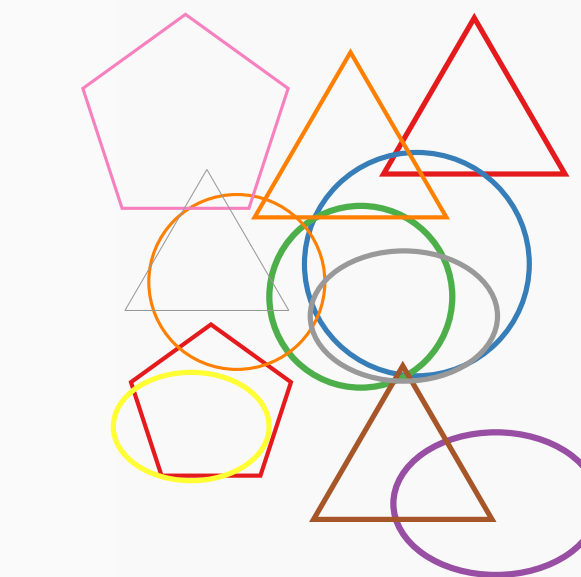[{"shape": "pentagon", "thickness": 2, "radius": 0.72, "center": [0.363, 0.293]}, {"shape": "triangle", "thickness": 2.5, "radius": 0.9, "center": [0.816, 0.788]}, {"shape": "circle", "thickness": 2.5, "radius": 0.97, "center": [0.717, 0.542]}, {"shape": "circle", "thickness": 3, "radius": 0.79, "center": [0.621, 0.485]}, {"shape": "oval", "thickness": 3, "radius": 0.88, "center": [0.853, 0.127]}, {"shape": "triangle", "thickness": 2, "radius": 0.95, "center": [0.603, 0.718]}, {"shape": "circle", "thickness": 1.5, "radius": 0.76, "center": [0.407, 0.511]}, {"shape": "oval", "thickness": 2.5, "radius": 0.67, "center": [0.329, 0.261]}, {"shape": "triangle", "thickness": 2.5, "radius": 0.89, "center": [0.693, 0.188]}, {"shape": "pentagon", "thickness": 1.5, "radius": 0.93, "center": [0.319, 0.789]}, {"shape": "triangle", "thickness": 0.5, "radius": 0.81, "center": [0.356, 0.543]}, {"shape": "oval", "thickness": 2.5, "radius": 0.81, "center": [0.695, 0.452]}]